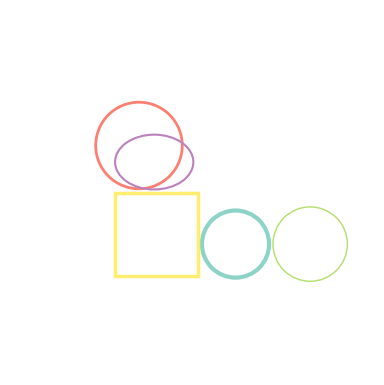[{"shape": "circle", "thickness": 3, "radius": 0.44, "center": [0.612, 0.366]}, {"shape": "circle", "thickness": 2, "radius": 0.56, "center": [0.361, 0.622]}, {"shape": "circle", "thickness": 1, "radius": 0.48, "center": [0.806, 0.366]}, {"shape": "oval", "thickness": 1.5, "radius": 0.51, "center": [0.401, 0.579]}, {"shape": "square", "thickness": 2.5, "radius": 0.54, "center": [0.406, 0.392]}]